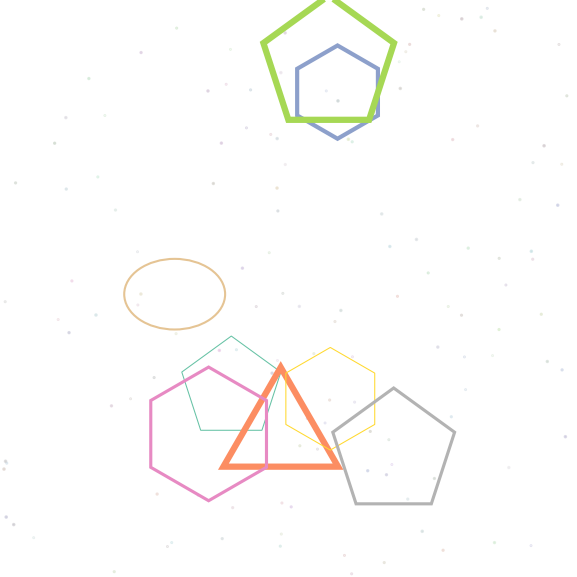[{"shape": "pentagon", "thickness": 0.5, "radius": 0.45, "center": [0.401, 0.327]}, {"shape": "triangle", "thickness": 3, "radius": 0.57, "center": [0.486, 0.248]}, {"shape": "hexagon", "thickness": 2, "radius": 0.4, "center": [0.584, 0.84]}, {"shape": "hexagon", "thickness": 1.5, "radius": 0.58, "center": [0.361, 0.248]}, {"shape": "pentagon", "thickness": 3, "radius": 0.59, "center": [0.569, 0.888]}, {"shape": "hexagon", "thickness": 0.5, "radius": 0.44, "center": [0.572, 0.309]}, {"shape": "oval", "thickness": 1, "radius": 0.44, "center": [0.302, 0.49]}, {"shape": "pentagon", "thickness": 1.5, "radius": 0.55, "center": [0.682, 0.216]}]